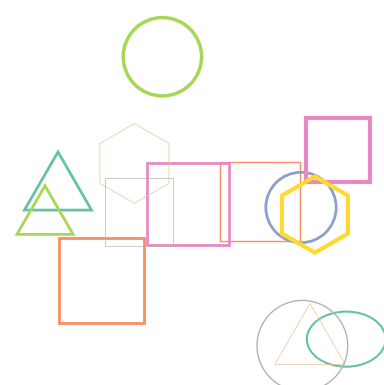[{"shape": "triangle", "thickness": 2, "radius": 0.5, "center": [0.151, 0.505]}, {"shape": "oval", "thickness": 1.5, "radius": 0.51, "center": [0.899, 0.119]}, {"shape": "square", "thickness": 1, "radius": 0.51, "center": [0.676, 0.477]}, {"shape": "square", "thickness": 2, "radius": 0.56, "center": [0.264, 0.272]}, {"shape": "circle", "thickness": 2, "radius": 0.46, "center": [0.782, 0.461]}, {"shape": "square", "thickness": 2, "radius": 0.53, "center": [0.489, 0.471]}, {"shape": "square", "thickness": 3, "radius": 0.42, "center": [0.878, 0.611]}, {"shape": "triangle", "thickness": 2, "radius": 0.42, "center": [0.117, 0.433]}, {"shape": "circle", "thickness": 2.5, "radius": 0.51, "center": [0.422, 0.853]}, {"shape": "hexagon", "thickness": 3, "radius": 0.49, "center": [0.818, 0.443]}, {"shape": "triangle", "thickness": 0.5, "radius": 0.53, "center": [0.805, 0.106]}, {"shape": "hexagon", "thickness": 0.5, "radius": 0.52, "center": [0.349, 0.575]}, {"shape": "circle", "thickness": 1, "radius": 0.59, "center": [0.785, 0.102]}, {"shape": "square", "thickness": 0.5, "radius": 0.44, "center": [0.361, 0.45]}]